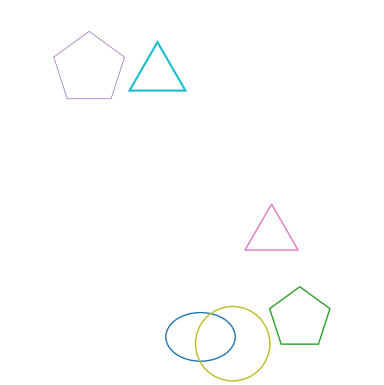[{"shape": "oval", "thickness": 1, "radius": 0.45, "center": [0.521, 0.125]}, {"shape": "pentagon", "thickness": 1, "radius": 0.41, "center": [0.779, 0.173]}, {"shape": "pentagon", "thickness": 0.5, "radius": 0.48, "center": [0.232, 0.822]}, {"shape": "triangle", "thickness": 1, "radius": 0.4, "center": [0.705, 0.39]}, {"shape": "circle", "thickness": 1, "radius": 0.48, "center": [0.604, 0.107]}, {"shape": "triangle", "thickness": 1.5, "radius": 0.42, "center": [0.409, 0.807]}]